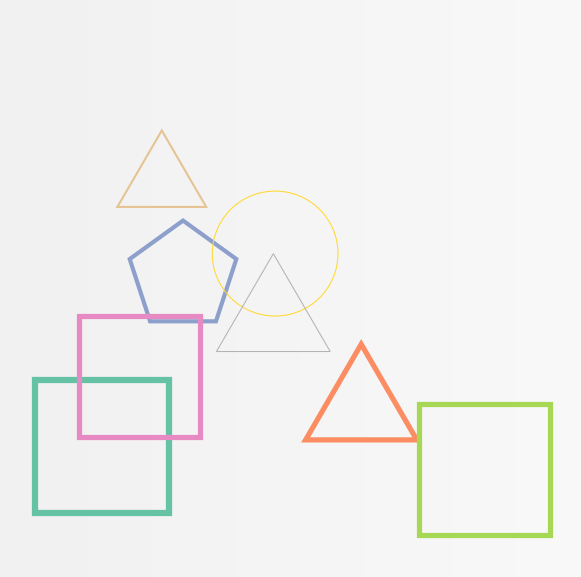[{"shape": "square", "thickness": 3, "radius": 0.58, "center": [0.176, 0.226]}, {"shape": "triangle", "thickness": 2.5, "radius": 0.55, "center": [0.621, 0.293]}, {"shape": "pentagon", "thickness": 2, "radius": 0.48, "center": [0.315, 0.521]}, {"shape": "square", "thickness": 2.5, "radius": 0.52, "center": [0.24, 0.347]}, {"shape": "square", "thickness": 2.5, "radius": 0.56, "center": [0.834, 0.186]}, {"shape": "circle", "thickness": 0.5, "radius": 0.54, "center": [0.473, 0.56]}, {"shape": "triangle", "thickness": 1, "radius": 0.44, "center": [0.278, 0.685]}, {"shape": "triangle", "thickness": 0.5, "radius": 0.56, "center": [0.47, 0.447]}]